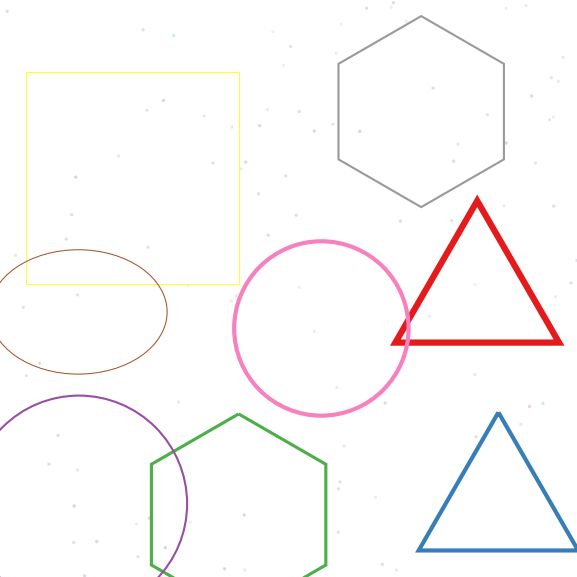[{"shape": "triangle", "thickness": 3, "radius": 0.82, "center": [0.826, 0.488]}, {"shape": "triangle", "thickness": 2, "radius": 0.8, "center": [0.863, 0.126]}, {"shape": "hexagon", "thickness": 1.5, "radius": 0.87, "center": [0.413, 0.108]}, {"shape": "circle", "thickness": 1, "radius": 0.94, "center": [0.137, 0.127]}, {"shape": "square", "thickness": 0.5, "radius": 0.92, "center": [0.229, 0.691]}, {"shape": "oval", "thickness": 0.5, "radius": 0.77, "center": [0.136, 0.459]}, {"shape": "circle", "thickness": 2, "radius": 0.75, "center": [0.556, 0.43]}, {"shape": "hexagon", "thickness": 1, "radius": 0.83, "center": [0.729, 0.806]}]